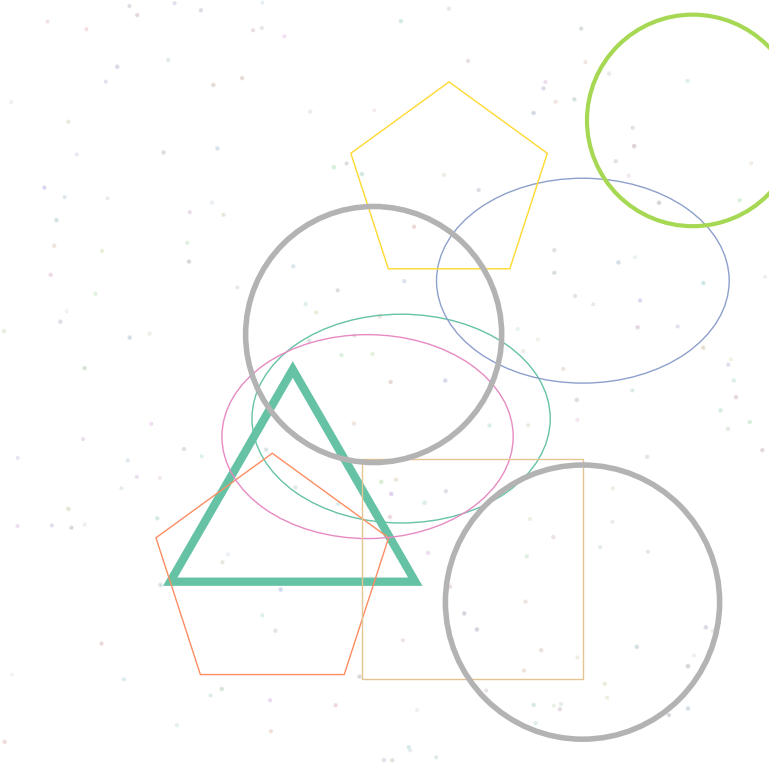[{"shape": "oval", "thickness": 0.5, "radius": 0.97, "center": [0.521, 0.456]}, {"shape": "triangle", "thickness": 3, "radius": 0.92, "center": [0.38, 0.336]}, {"shape": "pentagon", "thickness": 0.5, "radius": 0.79, "center": [0.354, 0.252]}, {"shape": "oval", "thickness": 0.5, "radius": 0.95, "center": [0.757, 0.635]}, {"shape": "oval", "thickness": 0.5, "radius": 0.95, "center": [0.477, 0.433]}, {"shape": "circle", "thickness": 1.5, "radius": 0.69, "center": [0.9, 0.844]}, {"shape": "pentagon", "thickness": 0.5, "radius": 0.67, "center": [0.583, 0.759]}, {"shape": "square", "thickness": 0.5, "radius": 0.72, "center": [0.614, 0.261]}, {"shape": "circle", "thickness": 2, "radius": 0.89, "center": [0.757, 0.218]}, {"shape": "circle", "thickness": 2, "radius": 0.83, "center": [0.485, 0.566]}]